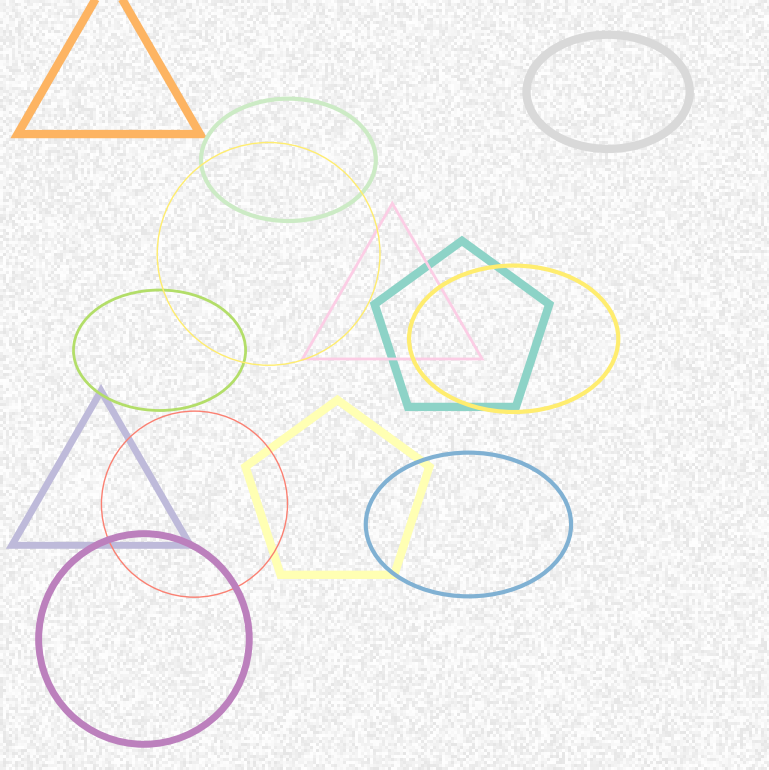[{"shape": "pentagon", "thickness": 3, "radius": 0.6, "center": [0.6, 0.568]}, {"shape": "pentagon", "thickness": 3, "radius": 0.63, "center": [0.438, 0.355]}, {"shape": "triangle", "thickness": 2.5, "radius": 0.67, "center": [0.131, 0.359]}, {"shape": "circle", "thickness": 0.5, "radius": 0.6, "center": [0.253, 0.345]}, {"shape": "oval", "thickness": 1.5, "radius": 0.67, "center": [0.608, 0.319]}, {"shape": "triangle", "thickness": 3, "radius": 0.68, "center": [0.141, 0.894]}, {"shape": "oval", "thickness": 1, "radius": 0.56, "center": [0.207, 0.545]}, {"shape": "triangle", "thickness": 1, "radius": 0.67, "center": [0.509, 0.601]}, {"shape": "oval", "thickness": 3, "radius": 0.53, "center": [0.79, 0.881]}, {"shape": "circle", "thickness": 2.5, "radius": 0.68, "center": [0.187, 0.17]}, {"shape": "oval", "thickness": 1.5, "radius": 0.57, "center": [0.375, 0.792]}, {"shape": "circle", "thickness": 0.5, "radius": 0.72, "center": [0.349, 0.67]}, {"shape": "oval", "thickness": 1.5, "radius": 0.68, "center": [0.667, 0.56]}]